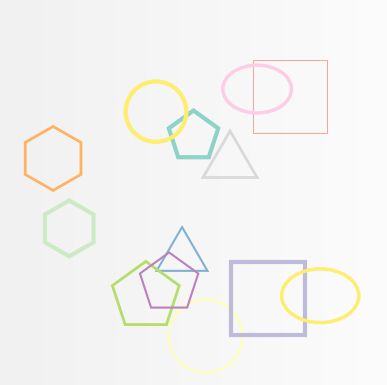[{"shape": "pentagon", "thickness": 3, "radius": 0.34, "center": [0.499, 0.646]}, {"shape": "circle", "thickness": 1.5, "radius": 0.47, "center": [0.531, 0.127]}, {"shape": "square", "thickness": 3, "radius": 0.48, "center": [0.691, 0.224]}, {"shape": "square", "thickness": 0.5, "radius": 0.48, "center": [0.747, 0.749]}, {"shape": "triangle", "thickness": 1.5, "radius": 0.38, "center": [0.47, 0.334]}, {"shape": "hexagon", "thickness": 2, "radius": 0.42, "center": [0.137, 0.588]}, {"shape": "pentagon", "thickness": 2, "radius": 0.45, "center": [0.376, 0.23]}, {"shape": "oval", "thickness": 2.5, "radius": 0.44, "center": [0.664, 0.769]}, {"shape": "triangle", "thickness": 2, "radius": 0.4, "center": [0.594, 0.579]}, {"shape": "pentagon", "thickness": 1.5, "radius": 0.4, "center": [0.436, 0.265]}, {"shape": "hexagon", "thickness": 3, "radius": 0.36, "center": [0.179, 0.407]}, {"shape": "oval", "thickness": 2.5, "radius": 0.5, "center": [0.827, 0.232]}, {"shape": "circle", "thickness": 3, "radius": 0.39, "center": [0.403, 0.71]}]